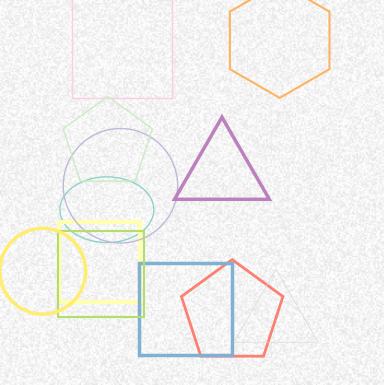[{"shape": "oval", "thickness": 1, "radius": 0.61, "center": [0.278, 0.455]}, {"shape": "square", "thickness": 3, "radius": 0.53, "center": [0.259, 0.319]}, {"shape": "circle", "thickness": 1, "radius": 0.74, "center": [0.313, 0.518]}, {"shape": "pentagon", "thickness": 2, "radius": 0.69, "center": [0.603, 0.187]}, {"shape": "square", "thickness": 2.5, "radius": 0.6, "center": [0.483, 0.197]}, {"shape": "hexagon", "thickness": 1.5, "radius": 0.75, "center": [0.726, 0.895]}, {"shape": "square", "thickness": 1.5, "radius": 0.56, "center": [0.262, 0.288]}, {"shape": "square", "thickness": 1, "radius": 0.65, "center": [0.318, 0.875]}, {"shape": "triangle", "thickness": 0.5, "radius": 0.63, "center": [0.717, 0.174]}, {"shape": "triangle", "thickness": 2.5, "radius": 0.71, "center": [0.576, 0.553]}, {"shape": "pentagon", "thickness": 1, "radius": 0.61, "center": [0.28, 0.628]}, {"shape": "circle", "thickness": 2.5, "radius": 0.56, "center": [0.111, 0.296]}]